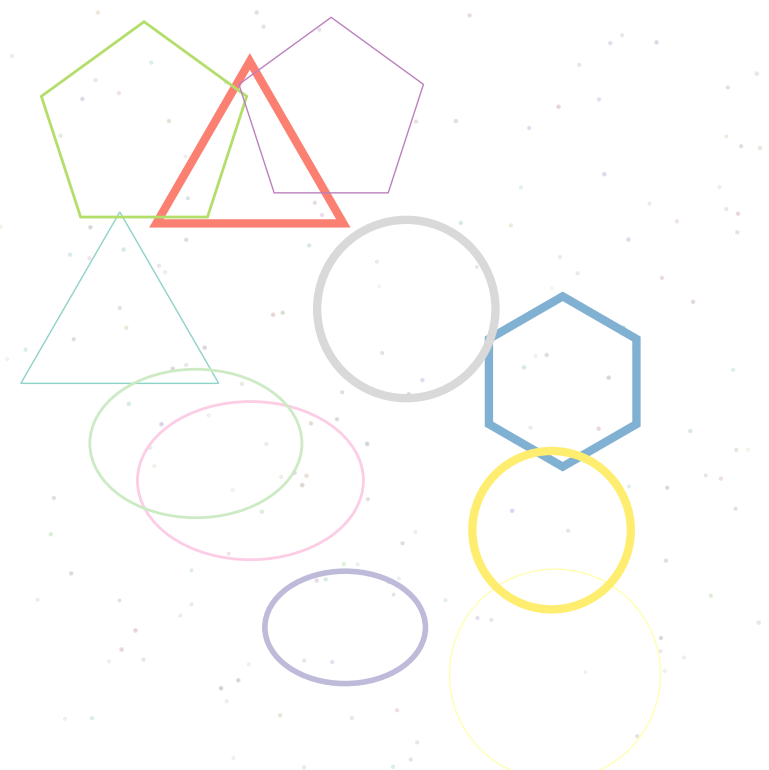[{"shape": "triangle", "thickness": 0.5, "radius": 0.74, "center": [0.156, 0.576]}, {"shape": "circle", "thickness": 0.5, "radius": 0.69, "center": [0.721, 0.124]}, {"shape": "oval", "thickness": 2, "radius": 0.52, "center": [0.448, 0.185]}, {"shape": "triangle", "thickness": 3, "radius": 0.7, "center": [0.324, 0.78]}, {"shape": "hexagon", "thickness": 3, "radius": 0.55, "center": [0.731, 0.505]}, {"shape": "pentagon", "thickness": 1, "radius": 0.7, "center": [0.187, 0.832]}, {"shape": "oval", "thickness": 1, "radius": 0.73, "center": [0.325, 0.376]}, {"shape": "circle", "thickness": 3, "radius": 0.58, "center": [0.528, 0.599]}, {"shape": "pentagon", "thickness": 0.5, "radius": 0.63, "center": [0.43, 0.851]}, {"shape": "oval", "thickness": 1, "radius": 0.69, "center": [0.254, 0.424]}, {"shape": "circle", "thickness": 3, "radius": 0.51, "center": [0.716, 0.311]}]